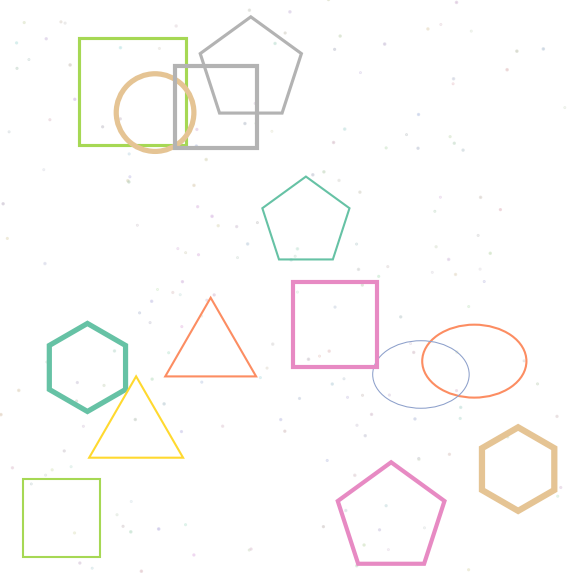[{"shape": "pentagon", "thickness": 1, "radius": 0.4, "center": [0.53, 0.614]}, {"shape": "hexagon", "thickness": 2.5, "radius": 0.38, "center": [0.151, 0.363]}, {"shape": "triangle", "thickness": 1, "radius": 0.45, "center": [0.365, 0.393]}, {"shape": "oval", "thickness": 1, "radius": 0.45, "center": [0.821, 0.374]}, {"shape": "oval", "thickness": 0.5, "radius": 0.42, "center": [0.729, 0.351]}, {"shape": "pentagon", "thickness": 2, "radius": 0.49, "center": [0.677, 0.102]}, {"shape": "square", "thickness": 2, "radius": 0.37, "center": [0.58, 0.438]}, {"shape": "square", "thickness": 1, "radius": 0.33, "center": [0.106, 0.102]}, {"shape": "square", "thickness": 1.5, "radius": 0.46, "center": [0.229, 0.841]}, {"shape": "triangle", "thickness": 1, "radius": 0.47, "center": [0.236, 0.254]}, {"shape": "circle", "thickness": 2.5, "radius": 0.34, "center": [0.269, 0.804]}, {"shape": "hexagon", "thickness": 3, "radius": 0.36, "center": [0.897, 0.187]}, {"shape": "square", "thickness": 2, "radius": 0.35, "center": [0.374, 0.815]}, {"shape": "pentagon", "thickness": 1.5, "radius": 0.46, "center": [0.434, 0.878]}]